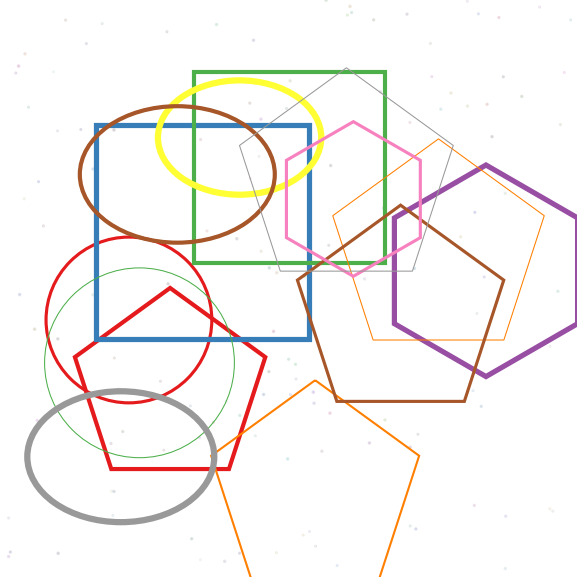[{"shape": "circle", "thickness": 1.5, "radius": 0.72, "center": [0.223, 0.445]}, {"shape": "pentagon", "thickness": 2, "radius": 0.87, "center": [0.295, 0.327]}, {"shape": "square", "thickness": 2.5, "radius": 0.92, "center": [0.351, 0.597]}, {"shape": "square", "thickness": 2, "radius": 0.83, "center": [0.502, 0.709]}, {"shape": "circle", "thickness": 0.5, "radius": 0.82, "center": [0.242, 0.371]}, {"shape": "hexagon", "thickness": 2.5, "radius": 0.92, "center": [0.842, 0.53]}, {"shape": "pentagon", "thickness": 1, "radius": 0.95, "center": [0.546, 0.151]}, {"shape": "pentagon", "thickness": 0.5, "radius": 0.96, "center": [0.759, 0.566]}, {"shape": "oval", "thickness": 3, "radius": 0.71, "center": [0.415, 0.761]}, {"shape": "oval", "thickness": 2, "radius": 0.84, "center": [0.307, 0.697]}, {"shape": "pentagon", "thickness": 1.5, "radius": 0.94, "center": [0.694, 0.456]}, {"shape": "hexagon", "thickness": 1.5, "radius": 0.67, "center": [0.612, 0.655]}, {"shape": "oval", "thickness": 3, "radius": 0.81, "center": [0.209, 0.208]}, {"shape": "pentagon", "thickness": 0.5, "radius": 0.97, "center": [0.6, 0.687]}]